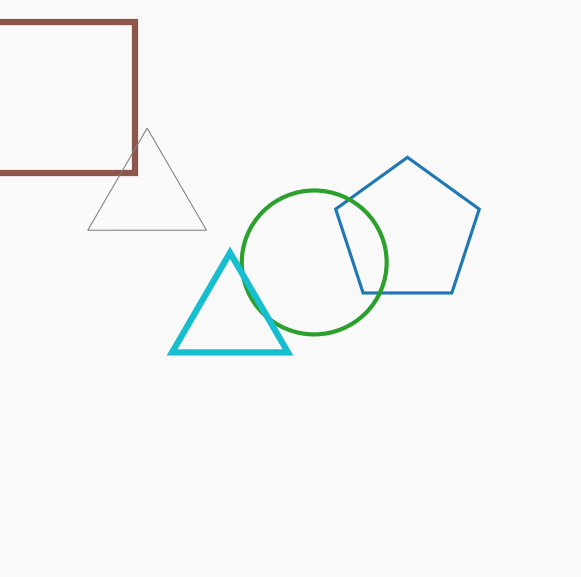[{"shape": "pentagon", "thickness": 1.5, "radius": 0.65, "center": [0.701, 0.597]}, {"shape": "circle", "thickness": 2, "radius": 0.62, "center": [0.541, 0.545]}, {"shape": "square", "thickness": 3, "radius": 0.65, "center": [0.101, 0.831]}, {"shape": "triangle", "thickness": 0.5, "radius": 0.59, "center": [0.253, 0.659]}, {"shape": "triangle", "thickness": 3, "radius": 0.58, "center": [0.396, 0.446]}]